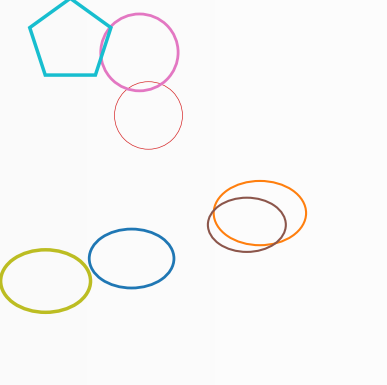[{"shape": "oval", "thickness": 2, "radius": 0.55, "center": [0.34, 0.328]}, {"shape": "oval", "thickness": 1.5, "radius": 0.6, "center": [0.671, 0.447]}, {"shape": "circle", "thickness": 0.5, "radius": 0.44, "center": [0.383, 0.7]}, {"shape": "oval", "thickness": 1.5, "radius": 0.5, "center": [0.637, 0.416]}, {"shape": "circle", "thickness": 2, "radius": 0.5, "center": [0.36, 0.864]}, {"shape": "oval", "thickness": 2.5, "radius": 0.58, "center": [0.118, 0.27]}, {"shape": "pentagon", "thickness": 2.5, "radius": 0.55, "center": [0.181, 0.894]}]